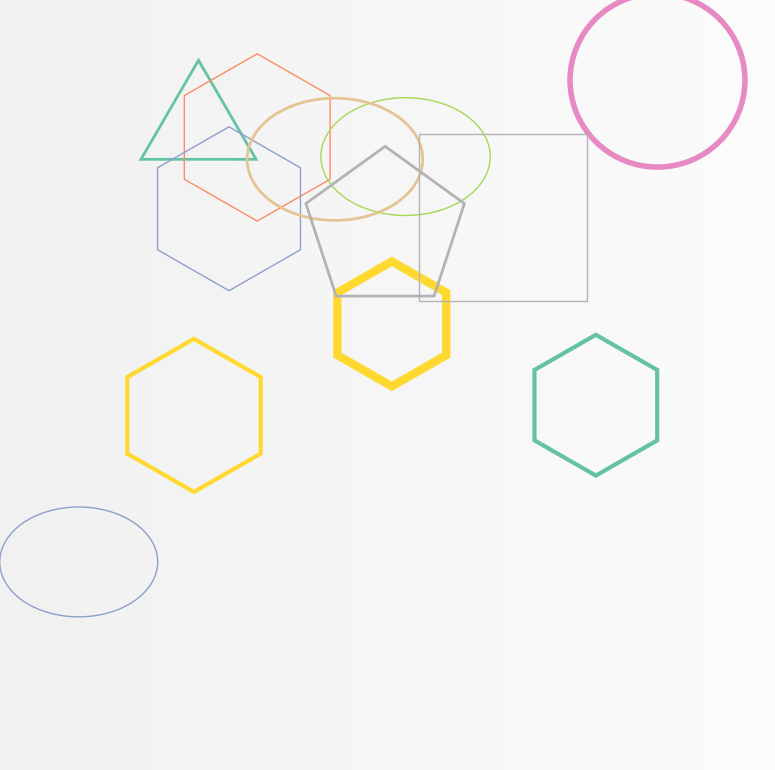[{"shape": "triangle", "thickness": 1, "radius": 0.43, "center": [0.256, 0.836]}, {"shape": "hexagon", "thickness": 1.5, "radius": 0.46, "center": [0.769, 0.474]}, {"shape": "hexagon", "thickness": 0.5, "radius": 0.54, "center": [0.332, 0.822]}, {"shape": "hexagon", "thickness": 0.5, "radius": 0.53, "center": [0.295, 0.729]}, {"shape": "oval", "thickness": 0.5, "radius": 0.51, "center": [0.102, 0.27]}, {"shape": "circle", "thickness": 2, "radius": 0.56, "center": [0.848, 0.896]}, {"shape": "oval", "thickness": 0.5, "radius": 0.55, "center": [0.523, 0.797]}, {"shape": "hexagon", "thickness": 1.5, "radius": 0.5, "center": [0.25, 0.461]}, {"shape": "hexagon", "thickness": 3, "radius": 0.41, "center": [0.506, 0.579]}, {"shape": "oval", "thickness": 1, "radius": 0.57, "center": [0.432, 0.793]}, {"shape": "square", "thickness": 0.5, "radius": 0.54, "center": [0.649, 0.718]}, {"shape": "pentagon", "thickness": 1, "radius": 0.54, "center": [0.497, 0.702]}]